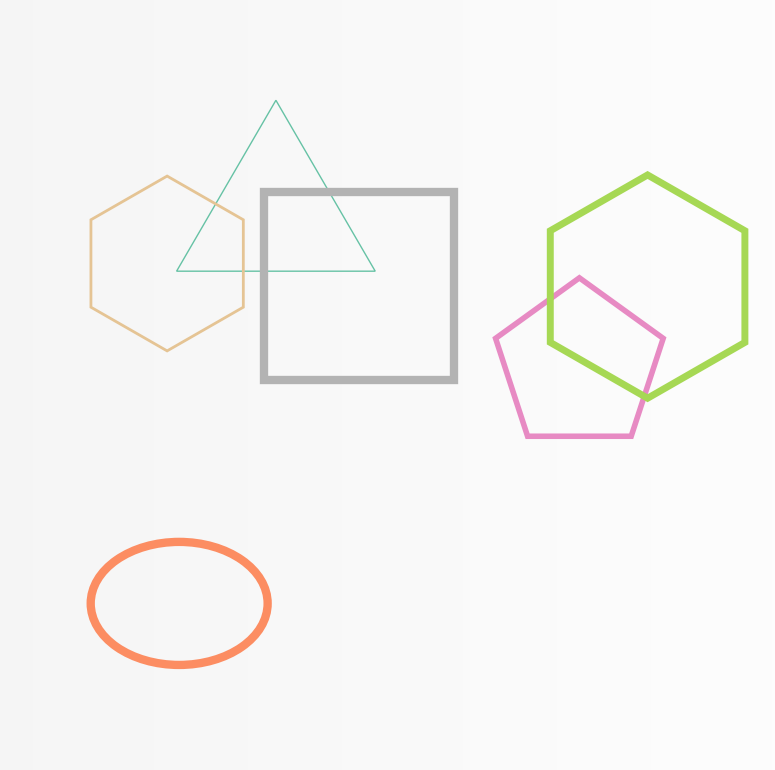[{"shape": "triangle", "thickness": 0.5, "radius": 0.74, "center": [0.356, 0.722]}, {"shape": "oval", "thickness": 3, "radius": 0.57, "center": [0.231, 0.216]}, {"shape": "pentagon", "thickness": 2, "radius": 0.57, "center": [0.748, 0.525]}, {"shape": "hexagon", "thickness": 2.5, "radius": 0.72, "center": [0.836, 0.628]}, {"shape": "hexagon", "thickness": 1, "radius": 0.57, "center": [0.216, 0.658]}, {"shape": "square", "thickness": 3, "radius": 0.61, "center": [0.463, 0.629]}]